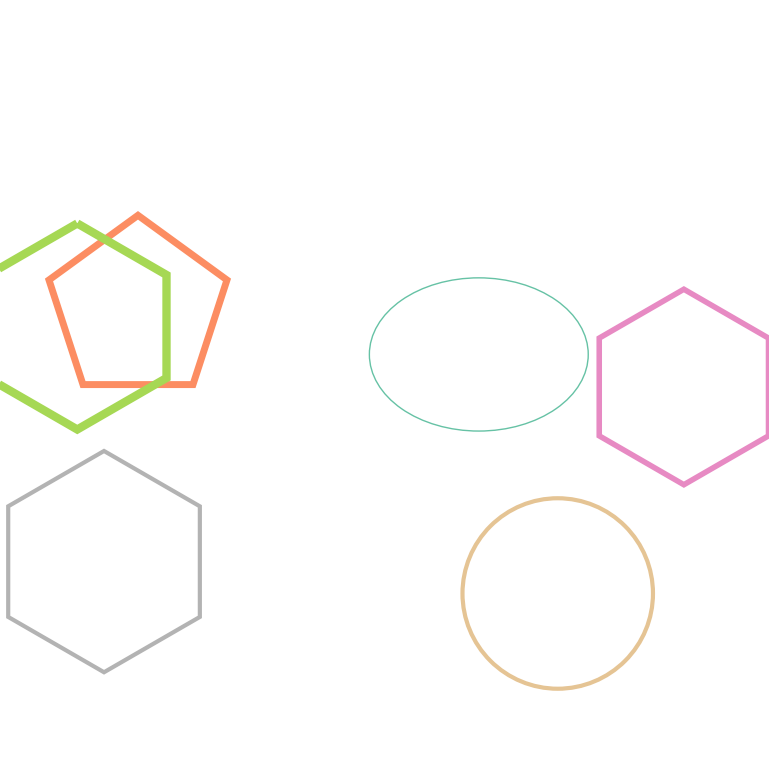[{"shape": "oval", "thickness": 0.5, "radius": 0.71, "center": [0.622, 0.54]}, {"shape": "pentagon", "thickness": 2.5, "radius": 0.61, "center": [0.179, 0.599]}, {"shape": "hexagon", "thickness": 2, "radius": 0.63, "center": [0.888, 0.497]}, {"shape": "hexagon", "thickness": 3, "radius": 0.67, "center": [0.1, 0.576]}, {"shape": "circle", "thickness": 1.5, "radius": 0.62, "center": [0.724, 0.229]}, {"shape": "hexagon", "thickness": 1.5, "radius": 0.72, "center": [0.135, 0.271]}]